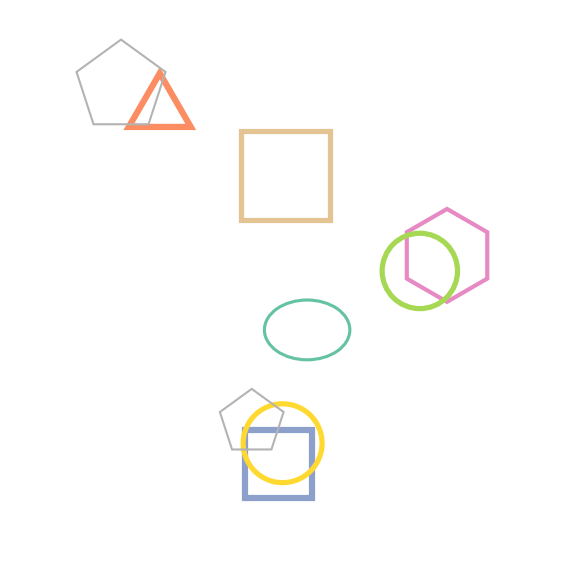[{"shape": "oval", "thickness": 1.5, "radius": 0.37, "center": [0.532, 0.428]}, {"shape": "triangle", "thickness": 3, "radius": 0.31, "center": [0.277, 0.81]}, {"shape": "square", "thickness": 3, "radius": 0.29, "center": [0.482, 0.196]}, {"shape": "hexagon", "thickness": 2, "radius": 0.4, "center": [0.774, 0.557]}, {"shape": "circle", "thickness": 2.5, "radius": 0.33, "center": [0.727, 0.53]}, {"shape": "circle", "thickness": 2.5, "radius": 0.34, "center": [0.489, 0.232]}, {"shape": "square", "thickness": 2.5, "radius": 0.38, "center": [0.495, 0.696]}, {"shape": "pentagon", "thickness": 1, "radius": 0.29, "center": [0.436, 0.268]}, {"shape": "pentagon", "thickness": 1, "radius": 0.41, "center": [0.21, 0.85]}]